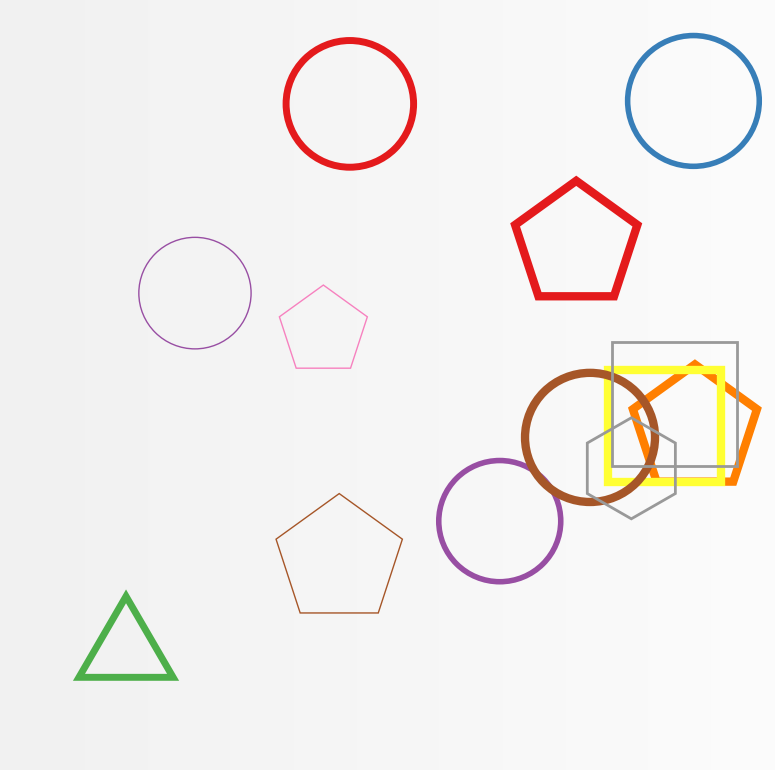[{"shape": "circle", "thickness": 2.5, "radius": 0.41, "center": [0.451, 0.865]}, {"shape": "pentagon", "thickness": 3, "radius": 0.41, "center": [0.744, 0.682]}, {"shape": "circle", "thickness": 2, "radius": 0.42, "center": [0.895, 0.869]}, {"shape": "triangle", "thickness": 2.5, "radius": 0.35, "center": [0.163, 0.155]}, {"shape": "circle", "thickness": 2, "radius": 0.39, "center": [0.645, 0.323]}, {"shape": "circle", "thickness": 0.5, "radius": 0.36, "center": [0.252, 0.619]}, {"shape": "pentagon", "thickness": 3, "radius": 0.42, "center": [0.897, 0.443]}, {"shape": "square", "thickness": 3, "radius": 0.37, "center": [0.858, 0.447]}, {"shape": "pentagon", "thickness": 0.5, "radius": 0.43, "center": [0.438, 0.273]}, {"shape": "circle", "thickness": 3, "radius": 0.42, "center": [0.761, 0.432]}, {"shape": "pentagon", "thickness": 0.5, "radius": 0.3, "center": [0.417, 0.57]}, {"shape": "square", "thickness": 1, "radius": 0.4, "center": [0.87, 0.476]}, {"shape": "hexagon", "thickness": 1, "radius": 0.33, "center": [0.815, 0.392]}]